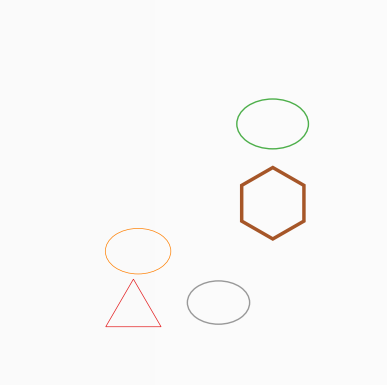[{"shape": "triangle", "thickness": 0.5, "radius": 0.41, "center": [0.344, 0.193]}, {"shape": "oval", "thickness": 1, "radius": 0.46, "center": [0.704, 0.678]}, {"shape": "oval", "thickness": 0.5, "radius": 0.42, "center": [0.356, 0.348]}, {"shape": "hexagon", "thickness": 2.5, "radius": 0.46, "center": [0.704, 0.472]}, {"shape": "oval", "thickness": 1, "radius": 0.4, "center": [0.564, 0.214]}]